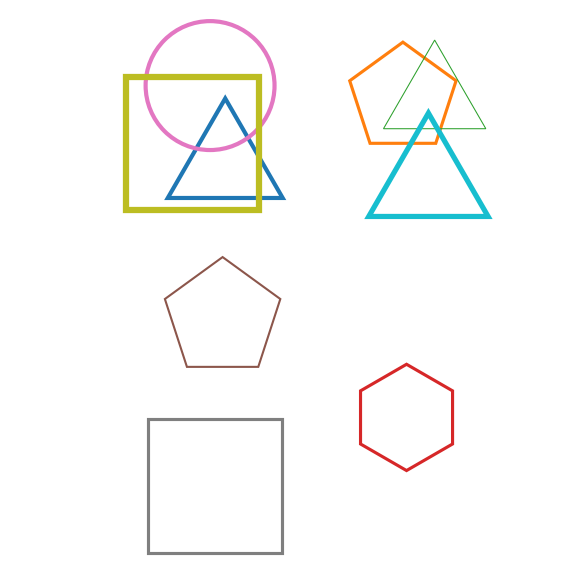[{"shape": "triangle", "thickness": 2, "radius": 0.57, "center": [0.39, 0.714]}, {"shape": "pentagon", "thickness": 1.5, "radius": 0.48, "center": [0.698, 0.829]}, {"shape": "triangle", "thickness": 0.5, "radius": 0.51, "center": [0.753, 0.827]}, {"shape": "hexagon", "thickness": 1.5, "radius": 0.46, "center": [0.704, 0.276]}, {"shape": "pentagon", "thickness": 1, "radius": 0.53, "center": [0.385, 0.449]}, {"shape": "circle", "thickness": 2, "radius": 0.56, "center": [0.364, 0.851]}, {"shape": "square", "thickness": 1.5, "radius": 0.58, "center": [0.372, 0.158]}, {"shape": "square", "thickness": 3, "radius": 0.58, "center": [0.333, 0.751]}, {"shape": "triangle", "thickness": 2.5, "radius": 0.6, "center": [0.742, 0.684]}]